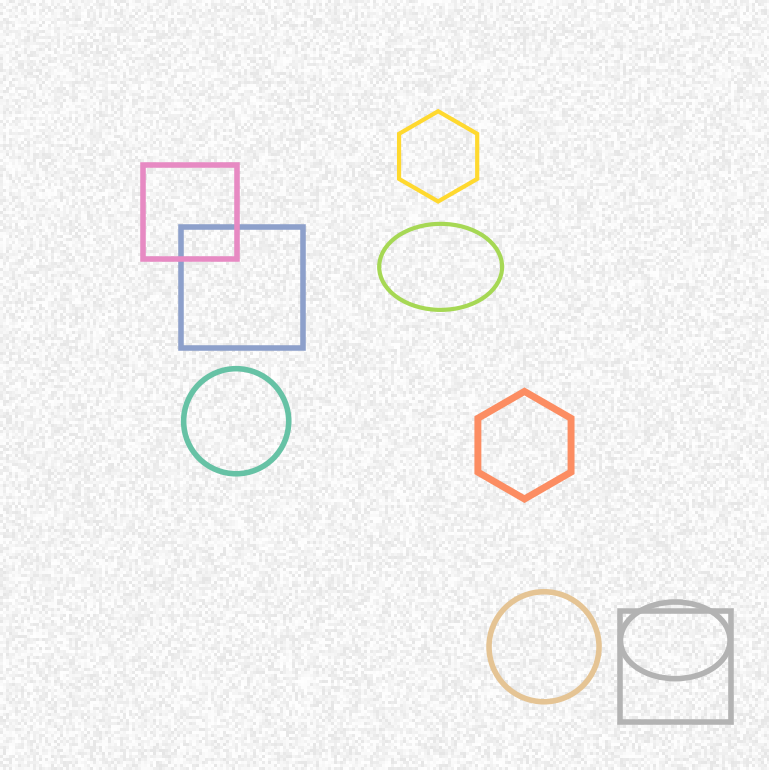[{"shape": "circle", "thickness": 2, "radius": 0.34, "center": [0.307, 0.453]}, {"shape": "hexagon", "thickness": 2.5, "radius": 0.35, "center": [0.681, 0.422]}, {"shape": "square", "thickness": 2, "radius": 0.39, "center": [0.314, 0.627]}, {"shape": "square", "thickness": 2, "radius": 0.31, "center": [0.247, 0.724]}, {"shape": "oval", "thickness": 1.5, "radius": 0.4, "center": [0.572, 0.653]}, {"shape": "hexagon", "thickness": 1.5, "radius": 0.29, "center": [0.569, 0.797]}, {"shape": "circle", "thickness": 2, "radius": 0.36, "center": [0.707, 0.16]}, {"shape": "square", "thickness": 2, "radius": 0.36, "center": [0.877, 0.134]}, {"shape": "oval", "thickness": 2, "radius": 0.36, "center": [0.877, 0.168]}]